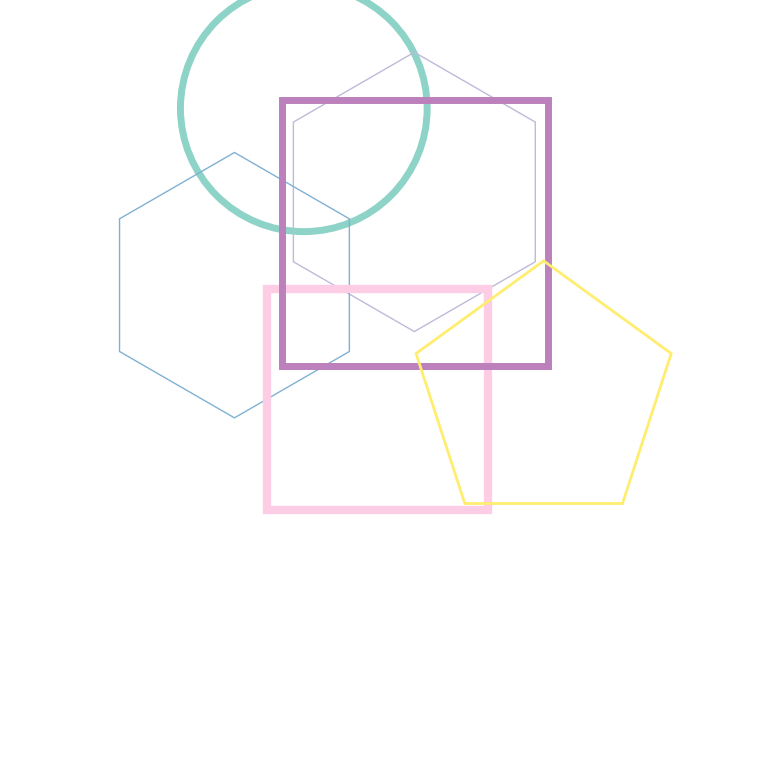[{"shape": "circle", "thickness": 2.5, "radius": 0.8, "center": [0.395, 0.859]}, {"shape": "hexagon", "thickness": 0.5, "radius": 0.91, "center": [0.538, 0.751]}, {"shape": "hexagon", "thickness": 0.5, "radius": 0.86, "center": [0.304, 0.63]}, {"shape": "square", "thickness": 3, "radius": 0.72, "center": [0.49, 0.481]}, {"shape": "square", "thickness": 2.5, "radius": 0.86, "center": [0.539, 0.697]}, {"shape": "pentagon", "thickness": 1, "radius": 0.87, "center": [0.706, 0.487]}]